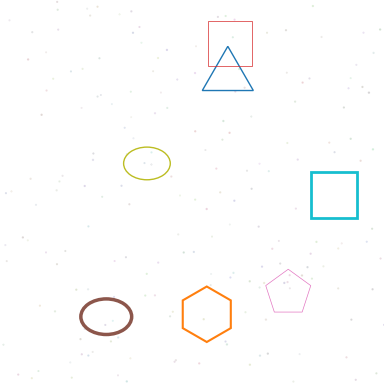[{"shape": "triangle", "thickness": 1, "radius": 0.38, "center": [0.592, 0.803]}, {"shape": "hexagon", "thickness": 1.5, "radius": 0.36, "center": [0.537, 0.184]}, {"shape": "square", "thickness": 0.5, "radius": 0.29, "center": [0.597, 0.887]}, {"shape": "oval", "thickness": 2.5, "radius": 0.33, "center": [0.276, 0.177]}, {"shape": "pentagon", "thickness": 0.5, "radius": 0.31, "center": [0.749, 0.239]}, {"shape": "oval", "thickness": 1, "radius": 0.3, "center": [0.382, 0.575]}, {"shape": "square", "thickness": 2, "radius": 0.3, "center": [0.868, 0.493]}]